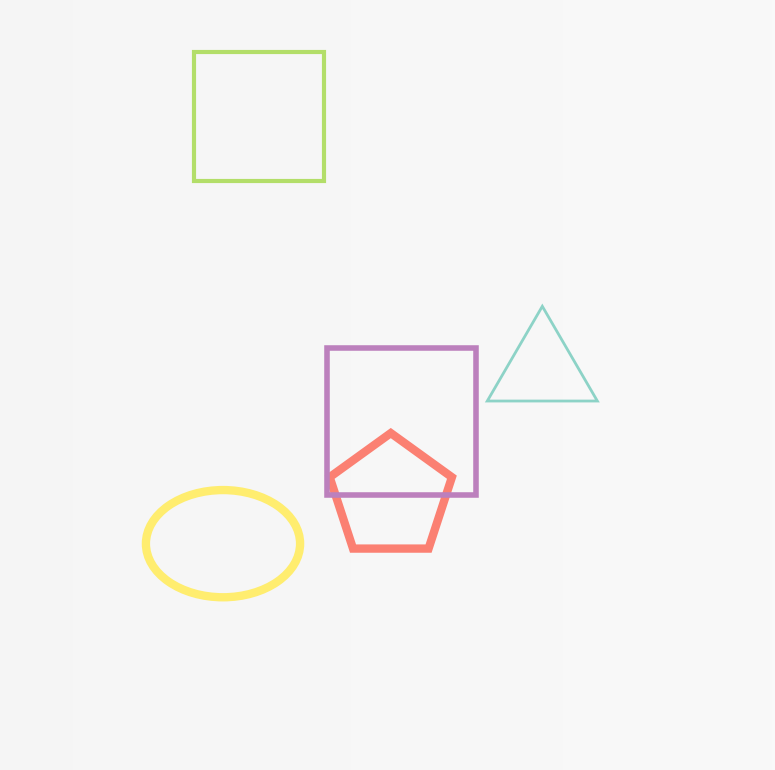[{"shape": "triangle", "thickness": 1, "radius": 0.41, "center": [0.7, 0.52]}, {"shape": "pentagon", "thickness": 3, "radius": 0.41, "center": [0.504, 0.355]}, {"shape": "square", "thickness": 1.5, "radius": 0.42, "center": [0.334, 0.848]}, {"shape": "square", "thickness": 2, "radius": 0.48, "center": [0.518, 0.453]}, {"shape": "oval", "thickness": 3, "radius": 0.5, "center": [0.288, 0.294]}]